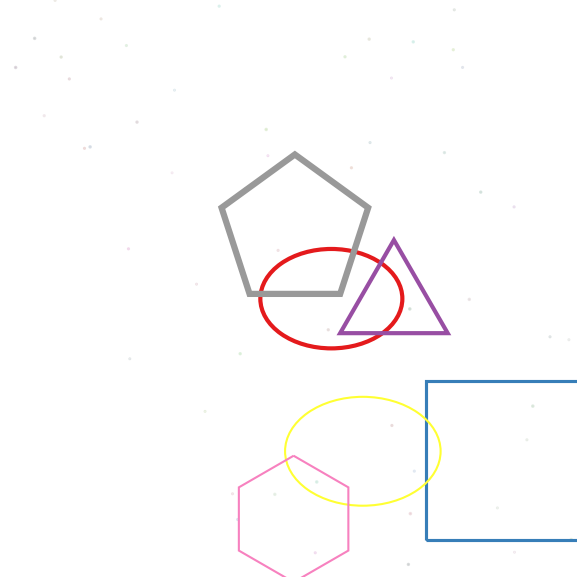[{"shape": "oval", "thickness": 2, "radius": 0.61, "center": [0.574, 0.482]}, {"shape": "square", "thickness": 1.5, "radius": 0.69, "center": [0.876, 0.202]}, {"shape": "triangle", "thickness": 2, "radius": 0.54, "center": [0.682, 0.476]}, {"shape": "oval", "thickness": 1, "radius": 0.67, "center": [0.628, 0.218]}, {"shape": "hexagon", "thickness": 1, "radius": 0.55, "center": [0.508, 0.1]}, {"shape": "pentagon", "thickness": 3, "radius": 0.67, "center": [0.511, 0.598]}]